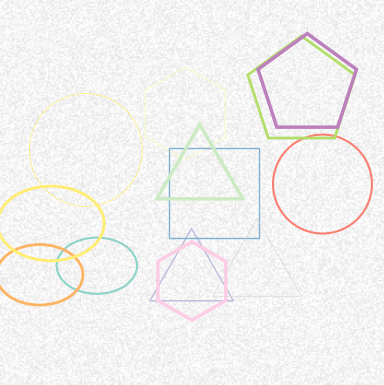[{"shape": "oval", "thickness": 1.5, "radius": 0.52, "center": [0.252, 0.31]}, {"shape": "hexagon", "thickness": 0.5, "radius": 0.6, "center": [0.482, 0.705]}, {"shape": "triangle", "thickness": 1, "radius": 0.63, "center": [0.498, 0.281]}, {"shape": "circle", "thickness": 1.5, "radius": 0.64, "center": [0.838, 0.522]}, {"shape": "square", "thickness": 1, "radius": 0.58, "center": [0.556, 0.498]}, {"shape": "oval", "thickness": 2, "radius": 0.56, "center": [0.103, 0.286]}, {"shape": "pentagon", "thickness": 2, "radius": 0.73, "center": [0.783, 0.76]}, {"shape": "hexagon", "thickness": 2.5, "radius": 0.51, "center": [0.498, 0.27]}, {"shape": "triangle", "thickness": 0.5, "radius": 0.67, "center": [0.668, 0.297]}, {"shape": "pentagon", "thickness": 2.5, "radius": 0.67, "center": [0.798, 0.778]}, {"shape": "triangle", "thickness": 2.5, "radius": 0.64, "center": [0.519, 0.548]}, {"shape": "circle", "thickness": 0.5, "radius": 0.73, "center": [0.223, 0.611]}, {"shape": "oval", "thickness": 2, "radius": 0.69, "center": [0.132, 0.42]}]